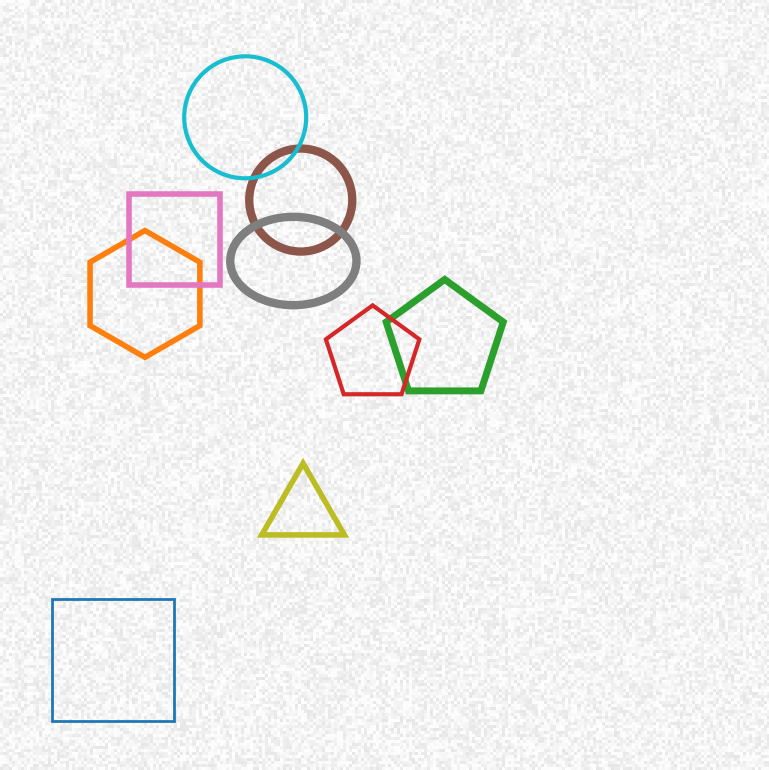[{"shape": "square", "thickness": 1, "radius": 0.4, "center": [0.147, 0.143]}, {"shape": "hexagon", "thickness": 2, "radius": 0.41, "center": [0.188, 0.618]}, {"shape": "pentagon", "thickness": 2.5, "radius": 0.4, "center": [0.578, 0.557]}, {"shape": "pentagon", "thickness": 1.5, "radius": 0.32, "center": [0.484, 0.54]}, {"shape": "circle", "thickness": 3, "radius": 0.33, "center": [0.391, 0.74]}, {"shape": "square", "thickness": 2, "radius": 0.3, "center": [0.227, 0.689]}, {"shape": "oval", "thickness": 3, "radius": 0.41, "center": [0.381, 0.661]}, {"shape": "triangle", "thickness": 2, "radius": 0.31, "center": [0.394, 0.336]}, {"shape": "circle", "thickness": 1.5, "radius": 0.4, "center": [0.318, 0.848]}]